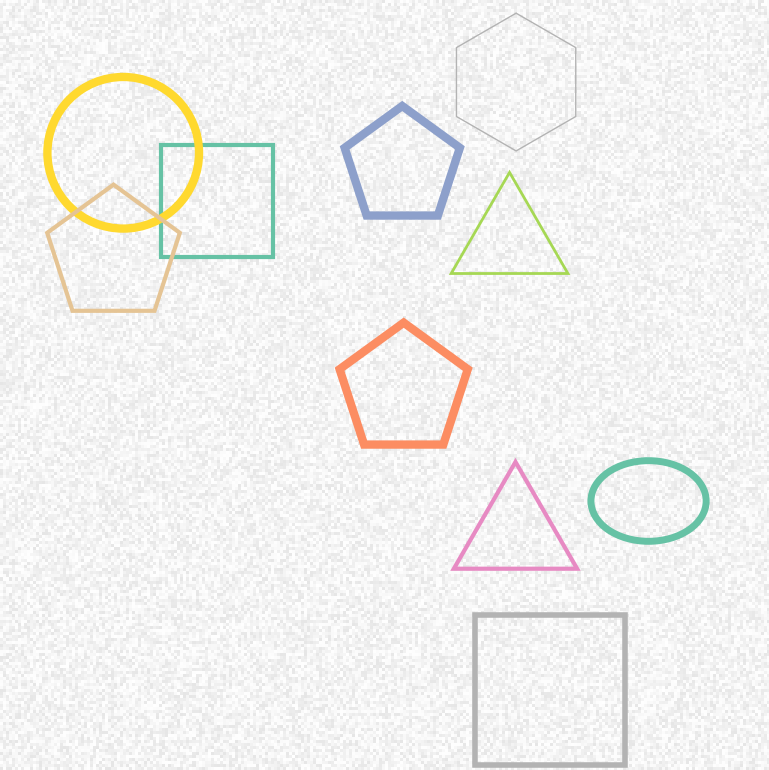[{"shape": "square", "thickness": 1.5, "radius": 0.36, "center": [0.282, 0.739]}, {"shape": "oval", "thickness": 2.5, "radius": 0.37, "center": [0.842, 0.349]}, {"shape": "pentagon", "thickness": 3, "radius": 0.44, "center": [0.524, 0.493]}, {"shape": "pentagon", "thickness": 3, "radius": 0.39, "center": [0.522, 0.784]}, {"shape": "triangle", "thickness": 1.5, "radius": 0.46, "center": [0.669, 0.308]}, {"shape": "triangle", "thickness": 1, "radius": 0.44, "center": [0.662, 0.689]}, {"shape": "circle", "thickness": 3, "radius": 0.49, "center": [0.16, 0.802]}, {"shape": "pentagon", "thickness": 1.5, "radius": 0.45, "center": [0.147, 0.67]}, {"shape": "square", "thickness": 2, "radius": 0.49, "center": [0.714, 0.104]}, {"shape": "hexagon", "thickness": 0.5, "radius": 0.45, "center": [0.67, 0.893]}]